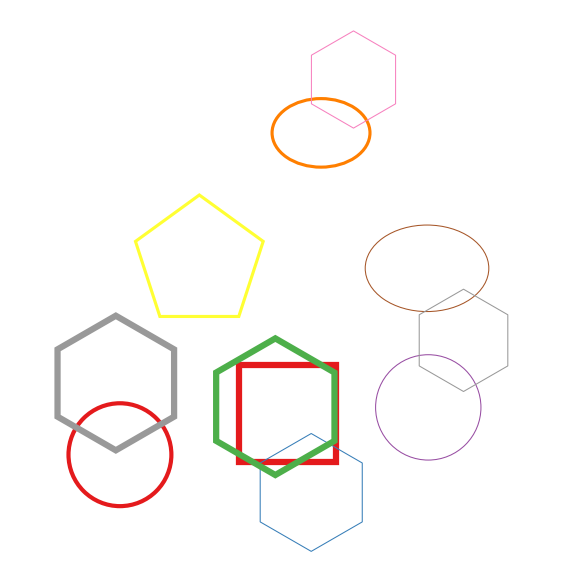[{"shape": "circle", "thickness": 2, "radius": 0.45, "center": [0.208, 0.212]}, {"shape": "square", "thickness": 3, "radius": 0.42, "center": [0.498, 0.283]}, {"shape": "hexagon", "thickness": 0.5, "radius": 0.51, "center": [0.539, 0.146]}, {"shape": "hexagon", "thickness": 3, "radius": 0.59, "center": [0.477, 0.295]}, {"shape": "circle", "thickness": 0.5, "radius": 0.46, "center": [0.742, 0.294]}, {"shape": "oval", "thickness": 1.5, "radius": 0.42, "center": [0.556, 0.769]}, {"shape": "pentagon", "thickness": 1.5, "radius": 0.58, "center": [0.345, 0.545]}, {"shape": "oval", "thickness": 0.5, "radius": 0.54, "center": [0.739, 0.535]}, {"shape": "hexagon", "thickness": 0.5, "radius": 0.42, "center": [0.612, 0.861]}, {"shape": "hexagon", "thickness": 3, "radius": 0.58, "center": [0.201, 0.336]}, {"shape": "hexagon", "thickness": 0.5, "radius": 0.44, "center": [0.803, 0.41]}]